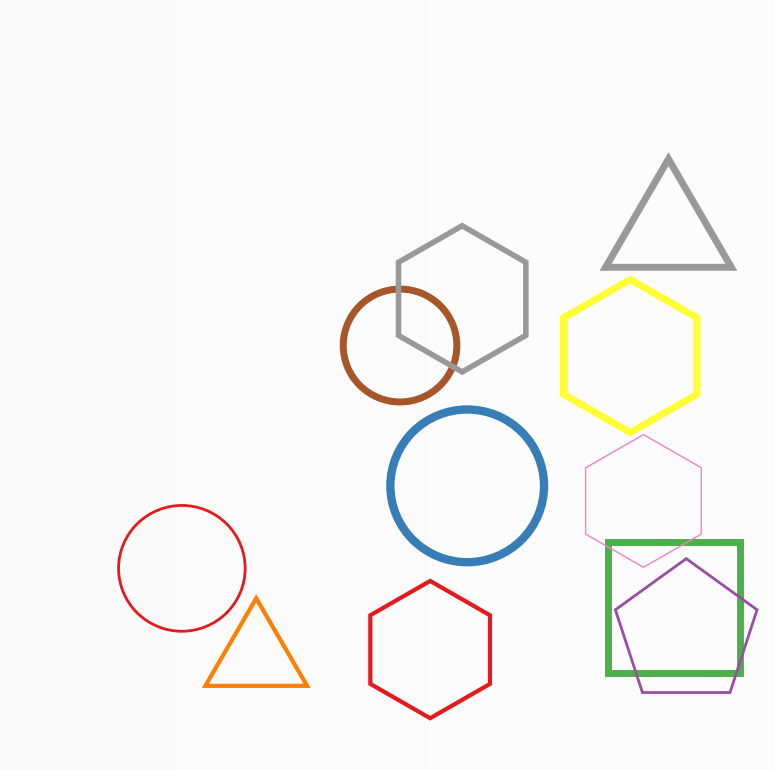[{"shape": "circle", "thickness": 1, "radius": 0.41, "center": [0.235, 0.262]}, {"shape": "hexagon", "thickness": 1.5, "radius": 0.45, "center": [0.555, 0.156]}, {"shape": "circle", "thickness": 3, "radius": 0.5, "center": [0.603, 0.369]}, {"shape": "square", "thickness": 2.5, "radius": 0.43, "center": [0.87, 0.211]}, {"shape": "pentagon", "thickness": 1, "radius": 0.48, "center": [0.885, 0.178]}, {"shape": "triangle", "thickness": 1.5, "radius": 0.38, "center": [0.331, 0.147]}, {"shape": "hexagon", "thickness": 2.5, "radius": 0.5, "center": [0.813, 0.538]}, {"shape": "circle", "thickness": 2.5, "radius": 0.37, "center": [0.516, 0.551]}, {"shape": "hexagon", "thickness": 0.5, "radius": 0.43, "center": [0.83, 0.349]}, {"shape": "hexagon", "thickness": 2, "radius": 0.47, "center": [0.596, 0.612]}, {"shape": "triangle", "thickness": 2.5, "radius": 0.47, "center": [0.863, 0.7]}]